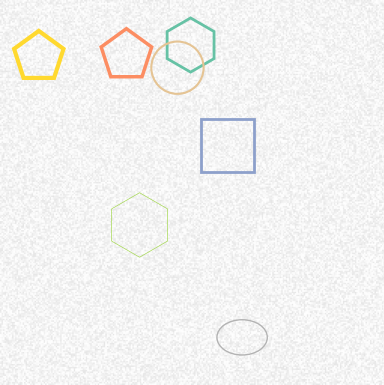[{"shape": "hexagon", "thickness": 2, "radius": 0.35, "center": [0.495, 0.883]}, {"shape": "pentagon", "thickness": 2.5, "radius": 0.35, "center": [0.328, 0.857]}, {"shape": "square", "thickness": 2, "radius": 0.35, "center": [0.592, 0.622]}, {"shape": "hexagon", "thickness": 0.5, "radius": 0.42, "center": [0.362, 0.416]}, {"shape": "pentagon", "thickness": 3, "radius": 0.34, "center": [0.101, 0.852]}, {"shape": "circle", "thickness": 1.5, "radius": 0.34, "center": [0.461, 0.824]}, {"shape": "oval", "thickness": 1, "radius": 0.33, "center": [0.629, 0.124]}]